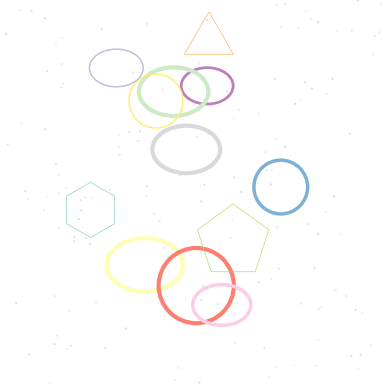[{"shape": "hexagon", "thickness": 0.5, "radius": 0.36, "center": [0.235, 0.455]}, {"shape": "oval", "thickness": 3, "radius": 0.49, "center": [0.376, 0.312]}, {"shape": "oval", "thickness": 1, "radius": 0.35, "center": [0.302, 0.824]}, {"shape": "circle", "thickness": 3, "radius": 0.49, "center": [0.51, 0.258]}, {"shape": "circle", "thickness": 2.5, "radius": 0.35, "center": [0.729, 0.514]}, {"shape": "triangle", "thickness": 0.5, "radius": 0.37, "center": [0.543, 0.896]}, {"shape": "pentagon", "thickness": 0.5, "radius": 0.49, "center": [0.606, 0.373]}, {"shape": "oval", "thickness": 2.5, "radius": 0.38, "center": [0.576, 0.208]}, {"shape": "oval", "thickness": 3, "radius": 0.44, "center": [0.484, 0.612]}, {"shape": "oval", "thickness": 2, "radius": 0.34, "center": [0.538, 0.777]}, {"shape": "oval", "thickness": 3, "radius": 0.45, "center": [0.451, 0.762]}, {"shape": "circle", "thickness": 1, "radius": 0.35, "center": [0.405, 0.738]}]